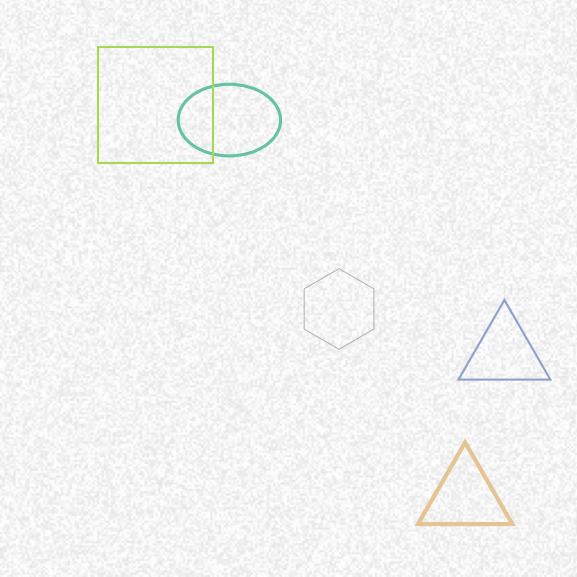[{"shape": "oval", "thickness": 1.5, "radius": 0.44, "center": [0.397, 0.791]}, {"shape": "triangle", "thickness": 1, "radius": 0.46, "center": [0.873, 0.388]}, {"shape": "square", "thickness": 1, "radius": 0.5, "center": [0.269, 0.817]}, {"shape": "triangle", "thickness": 2, "radius": 0.47, "center": [0.805, 0.139]}, {"shape": "hexagon", "thickness": 0.5, "radius": 0.35, "center": [0.587, 0.464]}]